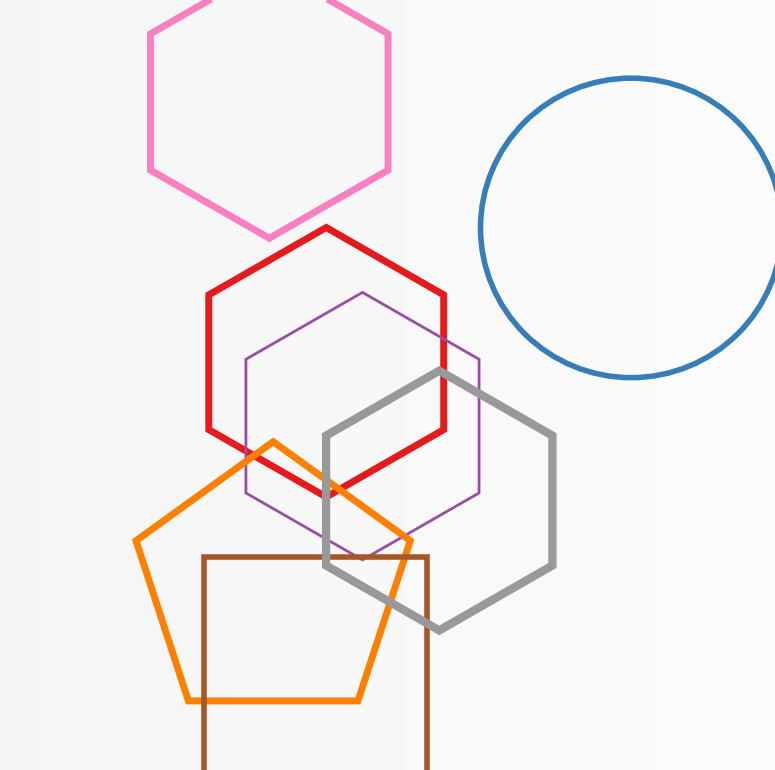[{"shape": "hexagon", "thickness": 2.5, "radius": 0.87, "center": [0.421, 0.53]}, {"shape": "circle", "thickness": 2, "radius": 0.97, "center": [0.814, 0.704]}, {"shape": "hexagon", "thickness": 1, "radius": 0.87, "center": [0.468, 0.447]}, {"shape": "pentagon", "thickness": 2.5, "radius": 0.93, "center": [0.353, 0.24]}, {"shape": "square", "thickness": 2, "radius": 0.72, "center": [0.407, 0.132]}, {"shape": "hexagon", "thickness": 2.5, "radius": 0.88, "center": [0.347, 0.868]}, {"shape": "hexagon", "thickness": 3, "radius": 0.84, "center": [0.567, 0.35]}]